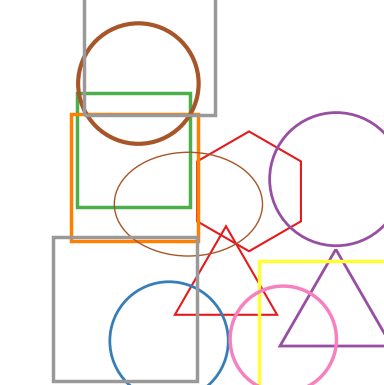[{"shape": "hexagon", "thickness": 1.5, "radius": 0.78, "center": [0.647, 0.503]}, {"shape": "triangle", "thickness": 1.5, "radius": 0.77, "center": [0.587, 0.259]}, {"shape": "circle", "thickness": 2, "radius": 0.77, "center": [0.439, 0.114]}, {"shape": "square", "thickness": 2.5, "radius": 0.74, "center": [0.347, 0.611]}, {"shape": "circle", "thickness": 2, "radius": 0.86, "center": [0.873, 0.535]}, {"shape": "triangle", "thickness": 2, "radius": 0.84, "center": [0.872, 0.185]}, {"shape": "square", "thickness": 2.5, "radius": 0.83, "center": [0.348, 0.538]}, {"shape": "square", "thickness": 2.5, "radius": 0.95, "center": [0.864, 0.132]}, {"shape": "circle", "thickness": 3, "radius": 0.78, "center": [0.359, 0.783]}, {"shape": "oval", "thickness": 1, "radius": 0.96, "center": [0.489, 0.47]}, {"shape": "circle", "thickness": 2.5, "radius": 0.69, "center": [0.736, 0.119]}, {"shape": "square", "thickness": 2.5, "radius": 0.93, "center": [0.325, 0.198]}, {"shape": "square", "thickness": 2.5, "radius": 0.85, "center": [0.388, 0.872]}]